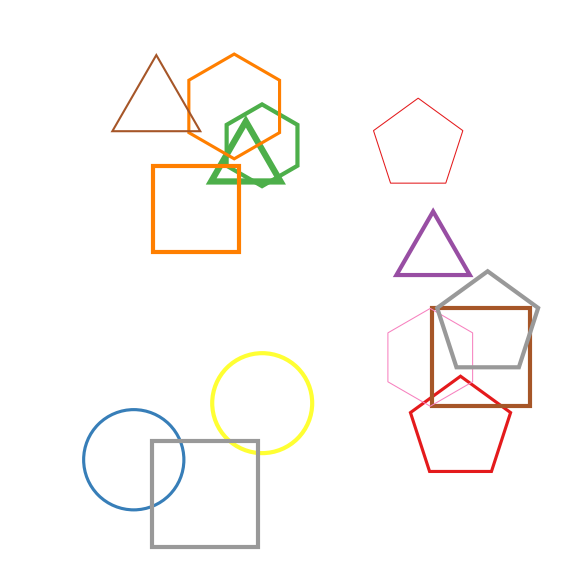[{"shape": "pentagon", "thickness": 0.5, "radius": 0.41, "center": [0.724, 0.748]}, {"shape": "pentagon", "thickness": 1.5, "radius": 0.46, "center": [0.797, 0.257]}, {"shape": "circle", "thickness": 1.5, "radius": 0.43, "center": [0.232, 0.203]}, {"shape": "triangle", "thickness": 3, "radius": 0.35, "center": [0.426, 0.72]}, {"shape": "hexagon", "thickness": 2, "radius": 0.35, "center": [0.454, 0.748]}, {"shape": "triangle", "thickness": 2, "radius": 0.37, "center": [0.75, 0.56]}, {"shape": "square", "thickness": 2, "radius": 0.37, "center": [0.34, 0.637]}, {"shape": "hexagon", "thickness": 1.5, "radius": 0.45, "center": [0.406, 0.815]}, {"shape": "circle", "thickness": 2, "radius": 0.43, "center": [0.454, 0.301]}, {"shape": "square", "thickness": 2, "radius": 0.43, "center": [0.832, 0.38]}, {"shape": "triangle", "thickness": 1, "radius": 0.44, "center": [0.271, 0.816]}, {"shape": "hexagon", "thickness": 0.5, "radius": 0.42, "center": [0.745, 0.38]}, {"shape": "pentagon", "thickness": 2, "radius": 0.46, "center": [0.844, 0.438]}, {"shape": "square", "thickness": 2, "radius": 0.46, "center": [0.355, 0.144]}]